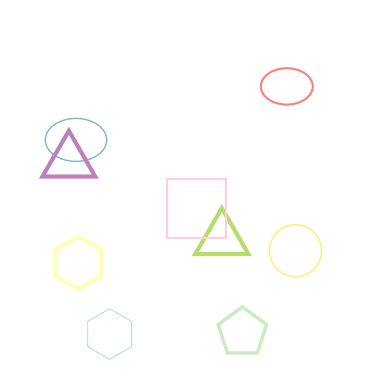[{"shape": "hexagon", "thickness": 0.5, "radius": 0.33, "center": [0.285, 0.132]}, {"shape": "hexagon", "thickness": 3, "radius": 0.34, "center": [0.204, 0.317]}, {"shape": "oval", "thickness": 1.5, "radius": 0.34, "center": [0.745, 0.776]}, {"shape": "oval", "thickness": 1, "radius": 0.4, "center": [0.197, 0.637]}, {"shape": "triangle", "thickness": 3, "radius": 0.4, "center": [0.576, 0.38]}, {"shape": "square", "thickness": 1.5, "radius": 0.38, "center": [0.51, 0.458]}, {"shape": "triangle", "thickness": 3, "radius": 0.4, "center": [0.179, 0.581]}, {"shape": "pentagon", "thickness": 2.5, "radius": 0.33, "center": [0.63, 0.137]}, {"shape": "circle", "thickness": 1, "radius": 0.34, "center": [0.768, 0.349]}]